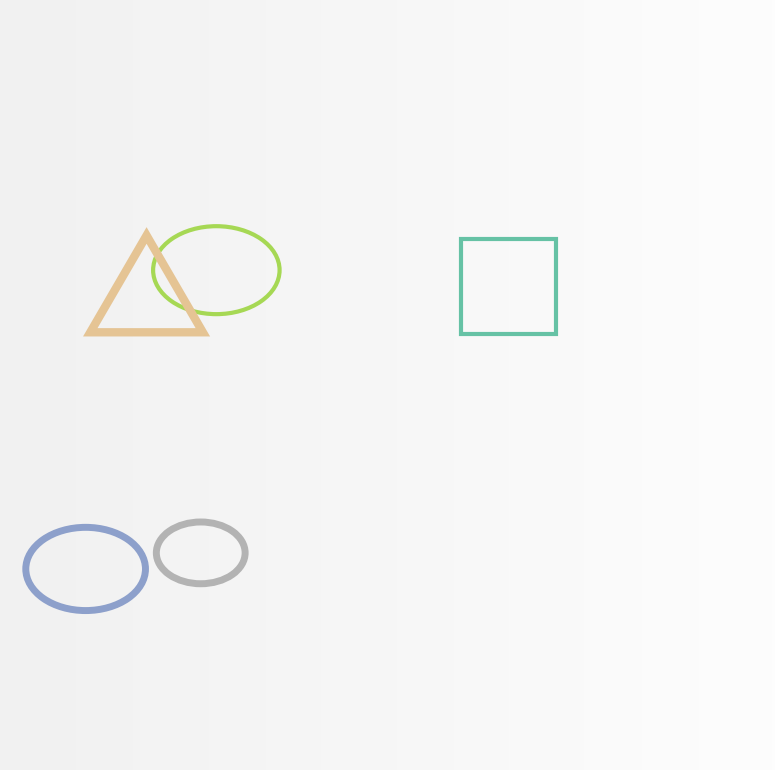[{"shape": "square", "thickness": 1.5, "radius": 0.31, "center": [0.656, 0.628]}, {"shape": "oval", "thickness": 2.5, "radius": 0.39, "center": [0.11, 0.261]}, {"shape": "oval", "thickness": 1.5, "radius": 0.41, "center": [0.279, 0.649]}, {"shape": "triangle", "thickness": 3, "radius": 0.42, "center": [0.189, 0.61]}, {"shape": "oval", "thickness": 2.5, "radius": 0.29, "center": [0.259, 0.282]}]